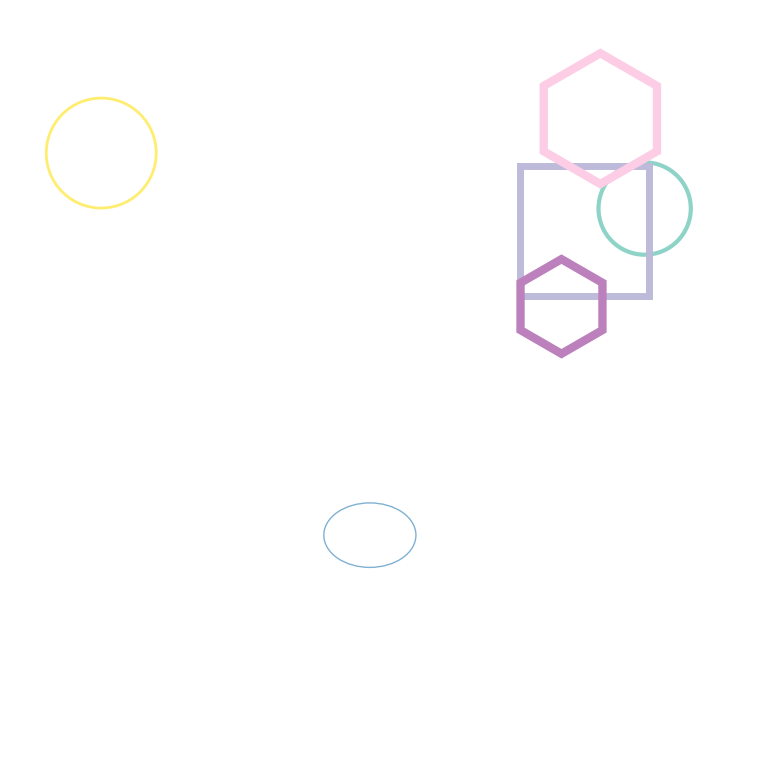[{"shape": "circle", "thickness": 1.5, "radius": 0.3, "center": [0.837, 0.729]}, {"shape": "square", "thickness": 2.5, "radius": 0.42, "center": [0.759, 0.7]}, {"shape": "oval", "thickness": 0.5, "radius": 0.3, "center": [0.48, 0.305]}, {"shape": "hexagon", "thickness": 3, "radius": 0.42, "center": [0.78, 0.846]}, {"shape": "hexagon", "thickness": 3, "radius": 0.31, "center": [0.729, 0.602]}, {"shape": "circle", "thickness": 1, "radius": 0.36, "center": [0.131, 0.801]}]